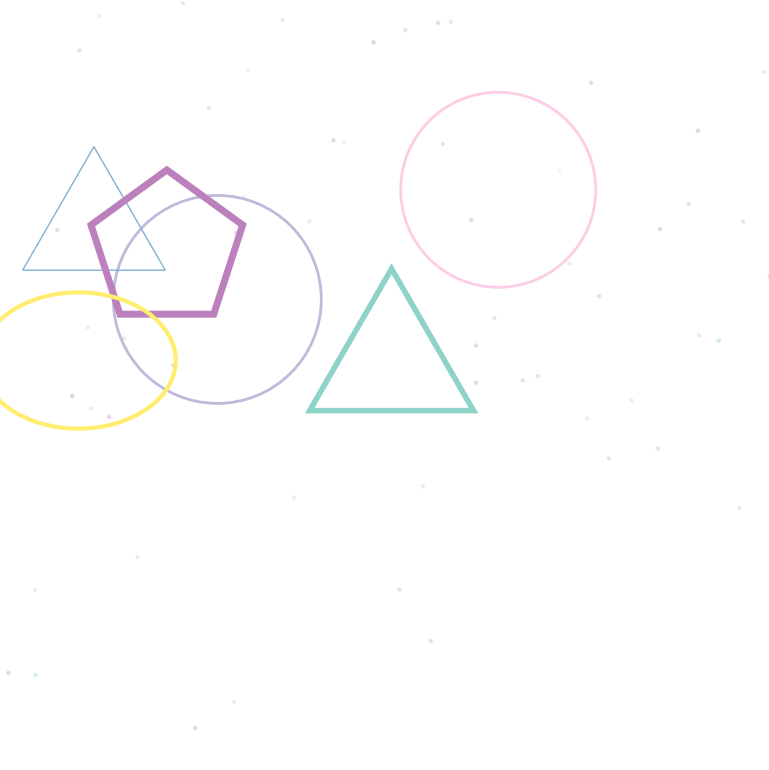[{"shape": "triangle", "thickness": 2, "radius": 0.61, "center": [0.509, 0.528]}, {"shape": "circle", "thickness": 1, "radius": 0.68, "center": [0.282, 0.611]}, {"shape": "triangle", "thickness": 0.5, "radius": 0.53, "center": [0.122, 0.703]}, {"shape": "circle", "thickness": 1, "radius": 0.63, "center": [0.647, 0.754]}, {"shape": "pentagon", "thickness": 2.5, "radius": 0.52, "center": [0.217, 0.676]}, {"shape": "oval", "thickness": 1.5, "radius": 0.63, "center": [0.102, 0.532]}]